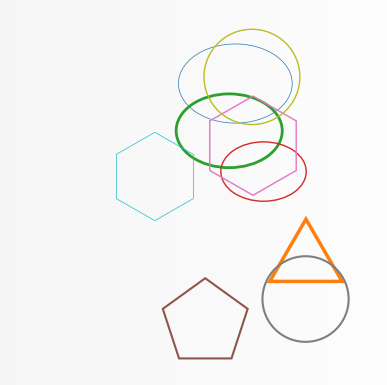[{"shape": "oval", "thickness": 0.5, "radius": 0.73, "center": [0.607, 0.783]}, {"shape": "triangle", "thickness": 2.5, "radius": 0.54, "center": [0.789, 0.323]}, {"shape": "oval", "thickness": 2, "radius": 0.68, "center": [0.591, 0.66]}, {"shape": "oval", "thickness": 1, "radius": 0.55, "center": [0.68, 0.554]}, {"shape": "pentagon", "thickness": 1.5, "radius": 0.58, "center": [0.53, 0.162]}, {"shape": "hexagon", "thickness": 1, "radius": 0.64, "center": [0.653, 0.622]}, {"shape": "circle", "thickness": 1.5, "radius": 0.56, "center": [0.789, 0.223]}, {"shape": "circle", "thickness": 1, "radius": 0.62, "center": [0.65, 0.8]}, {"shape": "hexagon", "thickness": 0.5, "radius": 0.57, "center": [0.4, 0.542]}]